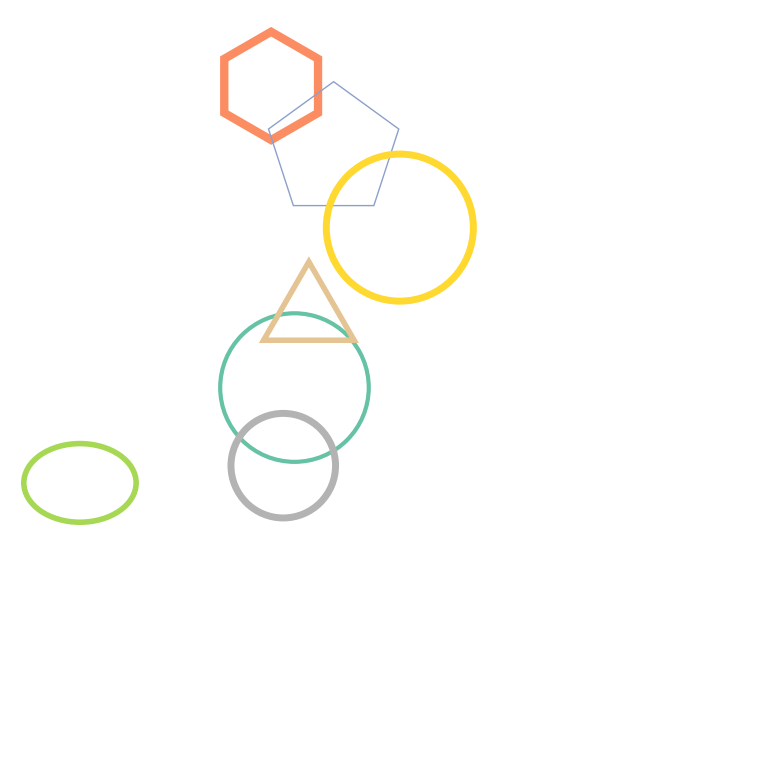[{"shape": "circle", "thickness": 1.5, "radius": 0.48, "center": [0.382, 0.497]}, {"shape": "hexagon", "thickness": 3, "radius": 0.35, "center": [0.352, 0.888]}, {"shape": "pentagon", "thickness": 0.5, "radius": 0.44, "center": [0.433, 0.805]}, {"shape": "oval", "thickness": 2, "radius": 0.36, "center": [0.104, 0.373]}, {"shape": "circle", "thickness": 2.5, "radius": 0.48, "center": [0.519, 0.704]}, {"shape": "triangle", "thickness": 2, "radius": 0.34, "center": [0.401, 0.592]}, {"shape": "circle", "thickness": 2.5, "radius": 0.34, "center": [0.368, 0.395]}]